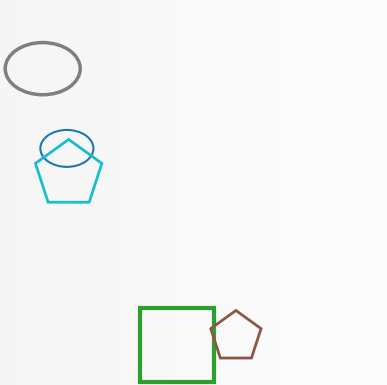[{"shape": "oval", "thickness": 1.5, "radius": 0.34, "center": [0.173, 0.615]}, {"shape": "square", "thickness": 3, "radius": 0.48, "center": [0.458, 0.104]}, {"shape": "pentagon", "thickness": 2, "radius": 0.34, "center": [0.609, 0.125]}, {"shape": "oval", "thickness": 2.5, "radius": 0.48, "center": [0.11, 0.822]}, {"shape": "pentagon", "thickness": 2, "radius": 0.45, "center": [0.177, 0.548]}]